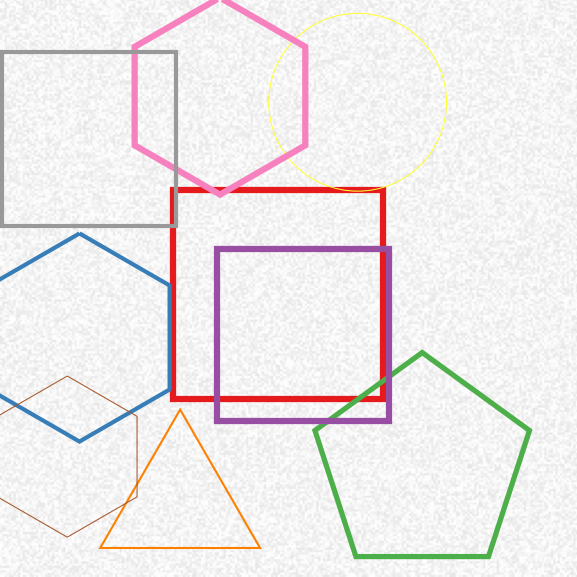[{"shape": "square", "thickness": 3, "radius": 0.91, "center": [0.481, 0.489]}, {"shape": "hexagon", "thickness": 2, "radius": 0.9, "center": [0.138, 0.415]}, {"shape": "pentagon", "thickness": 2.5, "radius": 0.98, "center": [0.731, 0.193]}, {"shape": "square", "thickness": 3, "radius": 0.74, "center": [0.525, 0.419]}, {"shape": "triangle", "thickness": 1, "radius": 0.8, "center": [0.312, 0.13]}, {"shape": "circle", "thickness": 0.5, "radius": 0.77, "center": [0.619, 0.822]}, {"shape": "hexagon", "thickness": 0.5, "radius": 0.7, "center": [0.116, 0.209]}, {"shape": "hexagon", "thickness": 3, "radius": 0.85, "center": [0.381, 0.833]}, {"shape": "square", "thickness": 2, "radius": 0.76, "center": [0.155, 0.759]}]